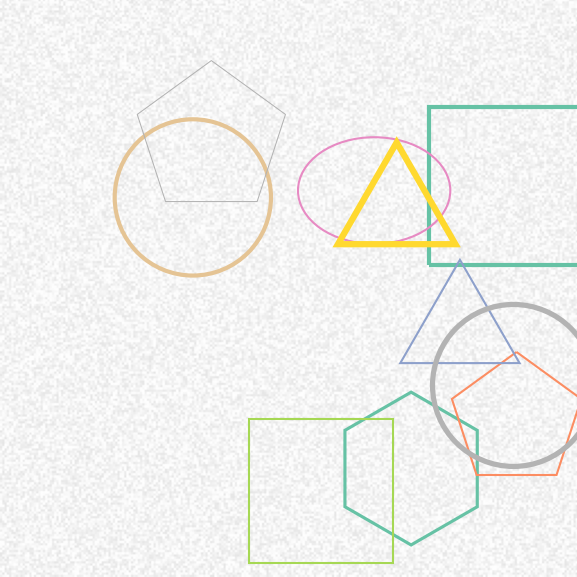[{"shape": "square", "thickness": 2, "radius": 0.68, "center": [0.88, 0.677]}, {"shape": "hexagon", "thickness": 1.5, "radius": 0.66, "center": [0.712, 0.188]}, {"shape": "pentagon", "thickness": 1, "radius": 0.59, "center": [0.894, 0.272]}, {"shape": "triangle", "thickness": 1, "radius": 0.6, "center": [0.796, 0.43]}, {"shape": "oval", "thickness": 1, "radius": 0.66, "center": [0.648, 0.669]}, {"shape": "square", "thickness": 1, "radius": 0.62, "center": [0.555, 0.149]}, {"shape": "triangle", "thickness": 3, "radius": 0.59, "center": [0.687, 0.635]}, {"shape": "circle", "thickness": 2, "radius": 0.68, "center": [0.334, 0.657]}, {"shape": "circle", "thickness": 2.5, "radius": 0.7, "center": [0.889, 0.332]}, {"shape": "pentagon", "thickness": 0.5, "radius": 0.67, "center": [0.366, 0.759]}]